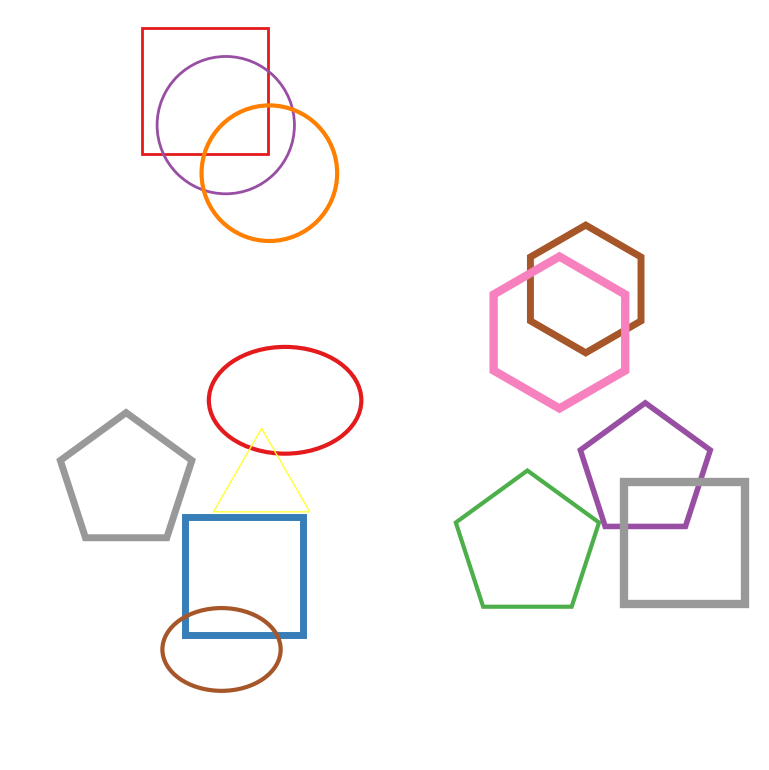[{"shape": "oval", "thickness": 1.5, "radius": 0.5, "center": [0.37, 0.48]}, {"shape": "square", "thickness": 1, "radius": 0.41, "center": [0.266, 0.882]}, {"shape": "square", "thickness": 2.5, "radius": 0.38, "center": [0.317, 0.252]}, {"shape": "pentagon", "thickness": 1.5, "radius": 0.49, "center": [0.685, 0.291]}, {"shape": "circle", "thickness": 1, "radius": 0.45, "center": [0.293, 0.837]}, {"shape": "pentagon", "thickness": 2, "radius": 0.44, "center": [0.838, 0.388]}, {"shape": "circle", "thickness": 1.5, "radius": 0.44, "center": [0.35, 0.775]}, {"shape": "triangle", "thickness": 0.5, "radius": 0.36, "center": [0.34, 0.371]}, {"shape": "oval", "thickness": 1.5, "radius": 0.38, "center": [0.288, 0.157]}, {"shape": "hexagon", "thickness": 2.5, "radius": 0.41, "center": [0.761, 0.625]}, {"shape": "hexagon", "thickness": 3, "radius": 0.49, "center": [0.727, 0.568]}, {"shape": "pentagon", "thickness": 2.5, "radius": 0.45, "center": [0.164, 0.374]}, {"shape": "square", "thickness": 3, "radius": 0.4, "center": [0.889, 0.294]}]